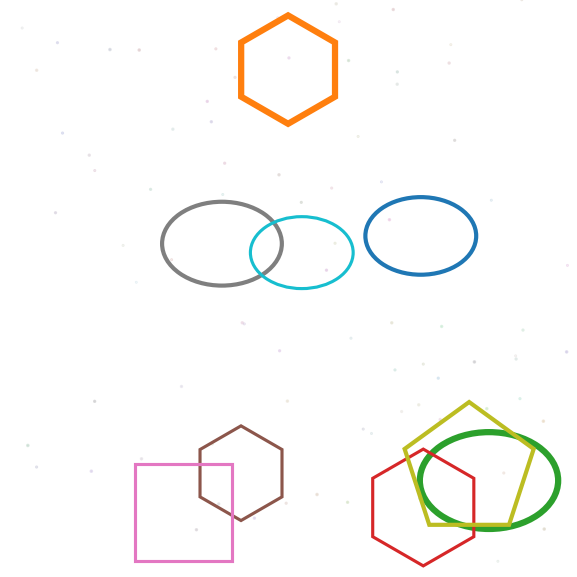[{"shape": "oval", "thickness": 2, "radius": 0.48, "center": [0.729, 0.591]}, {"shape": "hexagon", "thickness": 3, "radius": 0.47, "center": [0.499, 0.879]}, {"shape": "oval", "thickness": 3, "radius": 0.6, "center": [0.847, 0.167]}, {"shape": "hexagon", "thickness": 1.5, "radius": 0.51, "center": [0.733, 0.12]}, {"shape": "hexagon", "thickness": 1.5, "radius": 0.41, "center": [0.417, 0.18]}, {"shape": "square", "thickness": 1.5, "radius": 0.42, "center": [0.318, 0.111]}, {"shape": "oval", "thickness": 2, "radius": 0.52, "center": [0.384, 0.577]}, {"shape": "pentagon", "thickness": 2, "radius": 0.59, "center": [0.812, 0.185]}, {"shape": "oval", "thickness": 1.5, "radius": 0.44, "center": [0.523, 0.562]}]